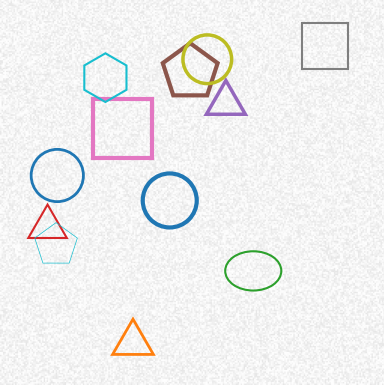[{"shape": "circle", "thickness": 3, "radius": 0.35, "center": [0.441, 0.479]}, {"shape": "circle", "thickness": 2, "radius": 0.34, "center": [0.149, 0.544]}, {"shape": "triangle", "thickness": 2, "radius": 0.31, "center": [0.345, 0.11]}, {"shape": "oval", "thickness": 1.5, "radius": 0.36, "center": [0.658, 0.296]}, {"shape": "triangle", "thickness": 1.5, "radius": 0.29, "center": [0.124, 0.411]}, {"shape": "triangle", "thickness": 2.5, "radius": 0.29, "center": [0.587, 0.732]}, {"shape": "pentagon", "thickness": 3, "radius": 0.37, "center": [0.494, 0.813]}, {"shape": "square", "thickness": 3, "radius": 0.38, "center": [0.317, 0.666]}, {"shape": "square", "thickness": 1.5, "radius": 0.3, "center": [0.843, 0.881]}, {"shape": "circle", "thickness": 2.5, "radius": 0.32, "center": [0.538, 0.846]}, {"shape": "pentagon", "thickness": 0.5, "radius": 0.29, "center": [0.146, 0.364]}, {"shape": "hexagon", "thickness": 1.5, "radius": 0.32, "center": [0.274, 0.798]}]